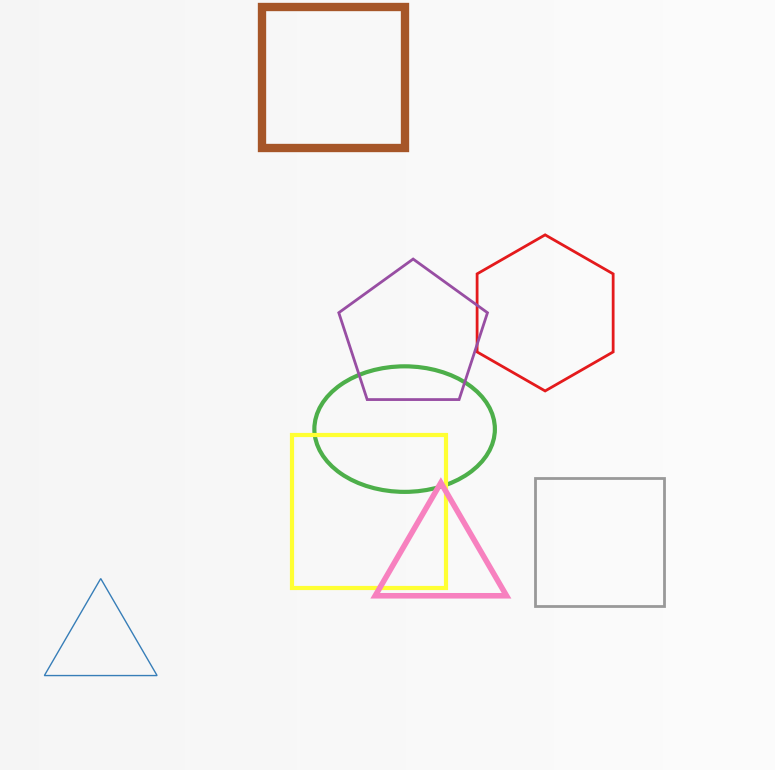[{"shape": "hexagon", "thickness": 1, "radius": 0.51, "center": [0.703, 0.594]}, {"shape": "triangle", "thickness": 0.5, "radius": 0.42, "center": [0.13, 0.165]}, {"shape": "oval", "thickness": 1.5, "radius": 0.58, "center": [0.522, 0.443]}, {"shape": "pentagon", "thickness": 1, "radius": 0.5, "center": [0.533, 0.563]}, {"shape": "square", "thickness": 1.5, "radius": 0.5, "center": [0.476, 0.336]}, {"shape": "square", "thickness": 3, "radius": 0.46, "center": [0.43, 0.9]}, {"shape": "triangle", "thickness": 2, "radius": 0.49, "center": [0.569, 0.275]}, {"shape": "square", "thickness": 1, "radius": 0.41, "center": [0.773, 0.296]}]